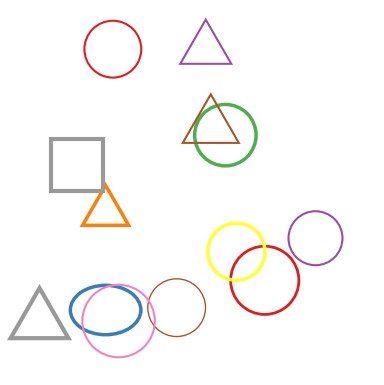[{"shape": "circle", "thickness": 2, "radius": 0.44, "center": [0.688, 0.272]}, {"shape": "circle", "thickness": 1.5, "radius": 0.37, "center": [0.293, 0.872]}, {"shape": "oval", "thickness": 2.5, "radius": 0.46, "center": [0.274, 0.195]}, {"shape": "circle", "thickness": 2.5, "radius": 0.4, "center": [0.585, 0.649]}, {"shape": "triangle", "thickness": 1.5, "radius": 0.38, "center": [0.534, 0.873]}, {"shape": "circle", "thickness": 1.5, "radius": 0.35, "center": [0.819, 0.381]}, {"shape": "triangle", "thickness": 2.5, "radius": 0.35, "center": [0.274, 0.449]}, {"shape": "circle", "thickness": 2.5, "radius": 0.37, "center": [0.614, 0.346]}, {"shape": "triangle", "thickness": 1.5, "radius": 0.42, "center": [0.548, 0.671]}, {"shape": "circle", "thickness": 1, "radius": 0.37, "center": [0.459, 0.201]}, {"shape": "circle", "thickness": 1.5, "radius": 0.47, "center": [0.308, 0.166]}, {"shape": "square", "thickness": 3, "radius": 0.34, "center": [0.201, 0.571]}, {"shape": "triangle", "thickness": 3, "radius": 0.43, "center": [0.103, 0.165]}]